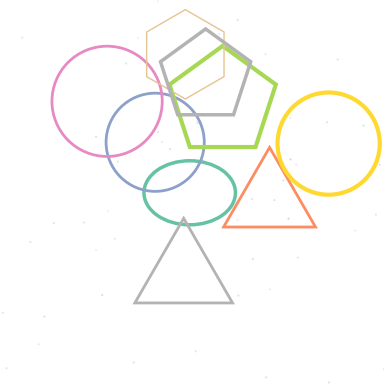[{"shape": "oval", "thickness": 2.5, "radius": 0.59, "center": [0.493, 0.499]}, {"shape": "triangle", "thickness": 2, "radius": 0.69, "center": [0.7, 0.479]}, {"shape": "circle", "thickness": 2, "radius": 0.64, "center": [0.403, 0.63]}, {"shape": "circle", "thickness": 2, "radius": 0.72, "center": [0.278, 0.737]}, {"shape": "pentagon", "thickness": 3, "radius": 0.73, "center": [0.578, 0.736]}, {"shape": "circle", "thickness": 3, "radius": 0.66, "center": [0.854, 0.627]}, {"shape": "hexagon", "thickness": 1, "radius": 0.58, "center": [0.481, 0.859]}, {"shape": "triangle", "thickness": 2, "radius": 0.73, "center": [0.477, 0.286]}, {"shape": "pentagon", "thickness": 2.5, "radius": 0.62, "center": [0.534, 0.802]}]